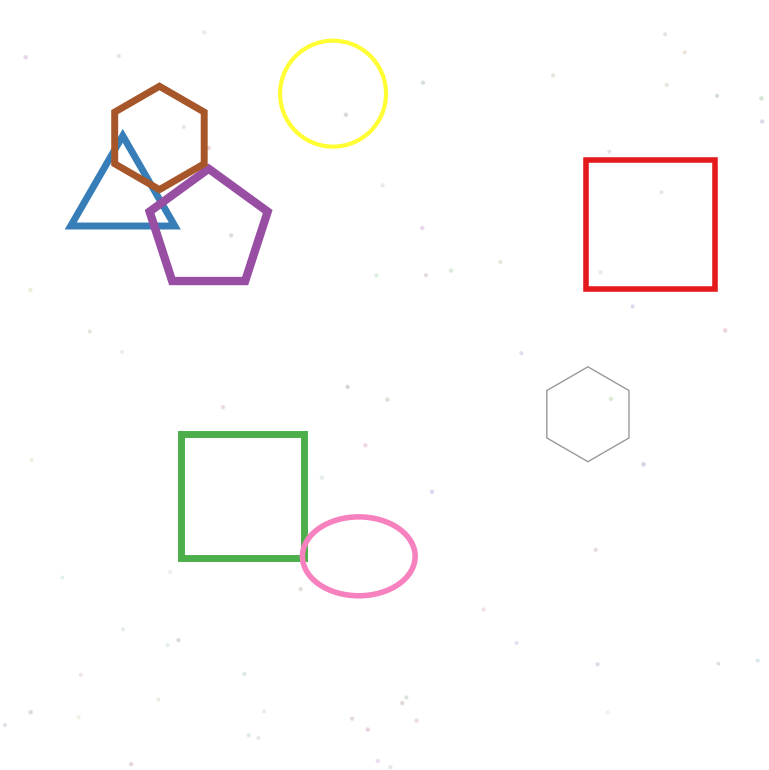[{"shape": "square", "thickness": 2, "radius": 0.42, "center": [0.845, 0.709]}, {"shape": "triangle", "thickness": 2.5, "radius": 0.39, "center": [0.159, 0.746]}, {"shape": "square", "thickness": 2.5, "radius": 0.4, "center": [0.315, 0.356]}, {"shape": "pentagon", "thickness": 3, "radius": 0.4, "center": [0.271, 0.7]}, {"shape": "circle", "thickness": 1.5, "radius": 0.34, "center": [0.433, 0.878]}, {"shape": "hexagon", "thickness": 2.5, "radius": 0.34, "center": [0.207, 0.821]}, {"shape": "oval", "thickness": 2, "radius": 0.37, "center": [0.466, 0.277]}, {"shape": "hexagon", "thickness": 0.5, "radius": 0.31, "center": [0.764, 0.462]}]